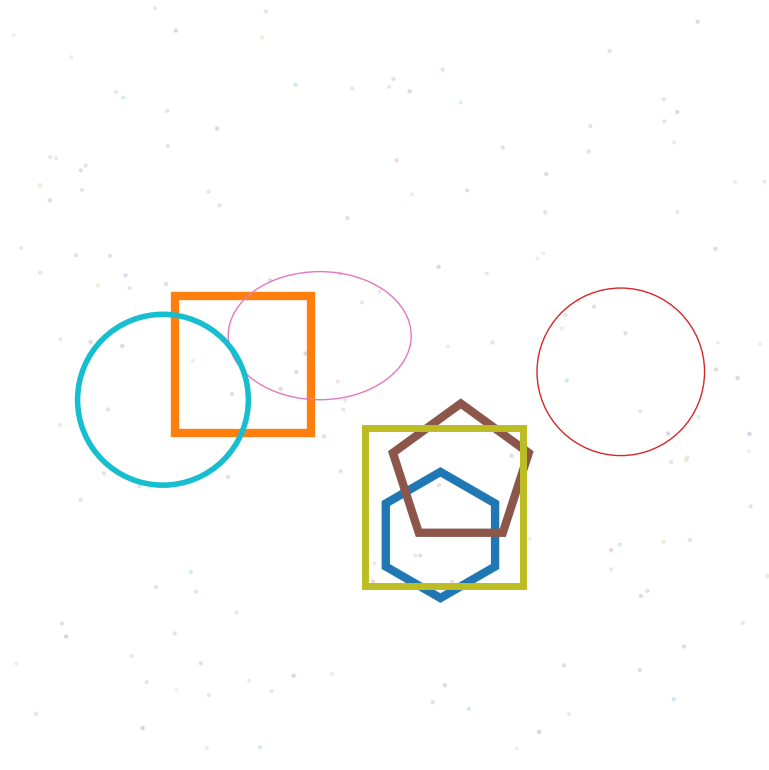[{"shape": "hexagon", "thickness": 3, "radius": 0.41, "center": [0.572, 0.305]}, {"shape": "square", "thickness": 3, "radius": 0.44, "center": [0.316, 0.527]}, {"shape": "circle", "thickness": 0.5, "radius": 0.54, "center": [0.806, 0.517]}, {"shape": "pentagon", "thickness": 3, "radius": 0.46, "center": [0.598, 0.383]}, {"shape": "oval", "thickness": 0.5, "radius": 0.59, "center": [0.415, 0.564]}, {"shape": "square", "thickness": 2.5, "radius": 0.51, "center": [0.577, 0.342]}, {"shape": "circle", "thickness": 2, "radius": 0.55, "center": [0.212, 0.481]}]